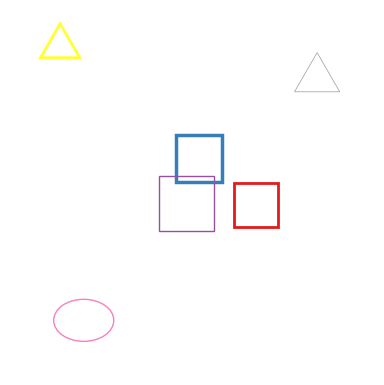[{"shape": "square", "thickness": 2, "radius": 0.29, "center": [0.664, 0.467]}, {"shape": "square", "thickness": 2.5, "radius": 0.3, "center": [0.517, 0.588]}, {"shape": "square", "thickness": 1, "radius": 0.36, "center": [0.485, 0.473]}, {"shape": "triangle", "thickness": 2, "radius": 0.29, "center": [0.156, 0.88]}, {"shape": "oval", "thickness": 1, "radius": 0.39, "center": [0.217, 0.168]}, {"shape": "triangle", "thickness": 0.5, "radius": 0.34, "center": [0.824, 0.795]}]